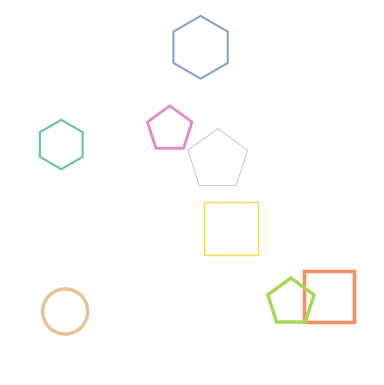[{"shape": "hexagon", "thickness": 1.5, "radius": 0.32, "center": [0.159, 0.625]}, {"shape": "square", "thickness": 2.5, "radius": 0.33, "center": [0.855, 0.23]}, {"shape": "hexagon", "thickness": 1.5, "radius": 0.41, "center": [0.521, 0.877]}, {"shape": "pentagon", "thickness": 2, "radius": 0.3, "center": [0.441, 0.664]}, {"shape": "pentagon", "thickness": 2.5, "radius": 0.32, "center": [0.756, 0.215]}, {"shape": "square", "thickness": 1, "radius": 0.35, "center": [0.599, 0.407]}, {"shape": "circle", "thickness": 2.5, "radius": 0.29, "center": [0.169, 0.191]}, {"shape": "pentagon", "thickness": 0.5, "radius": 0.41, "center": [0.566, 0.584]}]